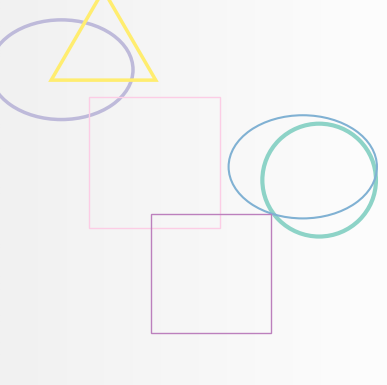[{"shape": "circle", "thickness": 3, "radius": 0.73, "center": [0.824, 0.532]}, {"shape": "oval", "thickness": 2.5, "radius": 0.92, "center": [0.158, 0.819]}, {"shape": "oval", "thickness": 1.5, "radius": 0.96, "center": [0.781, 0.567]}, {"shape": "square", "thickness": 1, "radius": 0.85, "center": [0.398, 0.577]}, {"shape": "square", "thickness": 1, "radius": 0.77, "center": [0.544, 0.289]}, {"shape": "triangle", "thickness": 2.5, "radius": 0.78, "center": [0.267, 0.87]}]